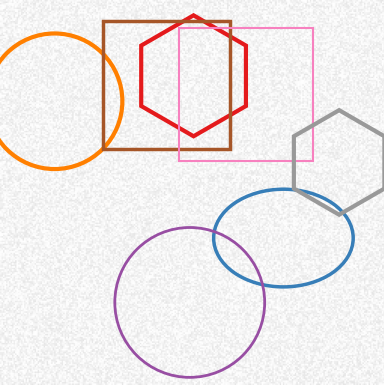[{"shape": "hexagon", "thickness": 3, "radius": 0.79, "center": [0.503, 0.803]}, {"shape": "oval", "thickness": 2.5, "radius": 0.91, "center": [0.736, 0.382]}, {"shape": "circle", "thickness": 2, "radius": 0.97, "center": [0.493, 0.214]}, {"shape": "circle", "thickness": 3, "radius": 0.88, "center": [0.142, 0.737]}, {"shape": "square", "thickness": 2.5, "radius": 0.83, "center": [0.432, 0.778]}, {"shape": "square", "thickness": 1.5, "radius": 0.86, "center": [0.639, 0.755]}, {"shape": "hexagon", "thickness": 3, "radius": 0.68, "center": [0.881, 0.578]}]